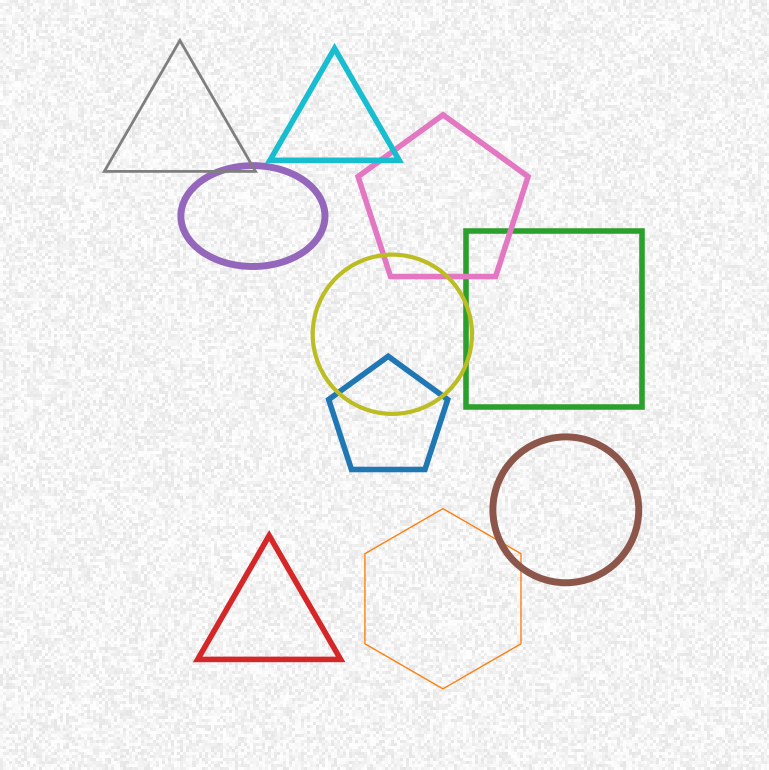[{"shape": "pentagon", "thickness": 2, "radius": 0.41, "center": [0.504, 0.456]}, {"shape": "hexagon", "thickness": 0.5, "radius": 0.59, "center": [0.575, 0.222]}, {"shape": "square", "thickness": 2, "radius": 0.57, "center": [0.72, 0.586]}, {"shape": "triangle", "thickness": 2, "radius": 0.54, "center": [0.35, 0.197]}, {"shape": "oval", "thickness": 2.5, "radius": 0.47, "center": [0.328, 0.719]}, {"shape": "circle", "thickness": 2.5, "radius": 0.47, "center": [0.735, 0.338]}, {"shape": "pentagon", "thickness": 2, "radius": 0.58, "center": [0.575, 0.735]}, {"shape": "triangle", "thickness": 1, "radius": 0.57, "center": [0.234, 0.834]}, {"shape": "circle", "thickness": 1.5, "radius": 0.52, "center": [0.51, 0.566]}, {"shape": "triangle", "thickness": 2, "radius": 0.48, "center": [0.434, 0.84]}]